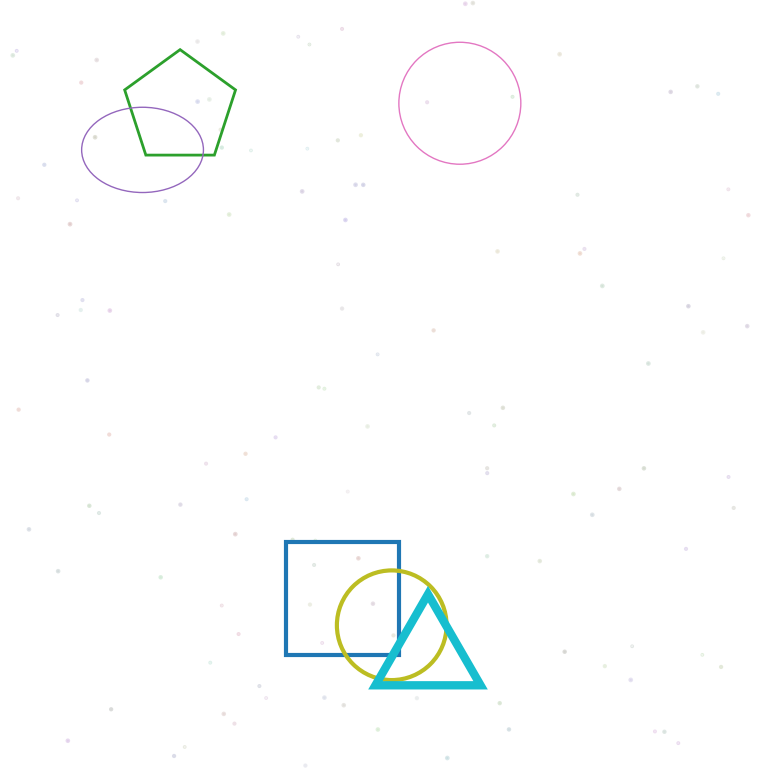[{"shape": "square", "thickness": 1.5, "radius": 0.37, "center": [0.444, 0.223]}, {"shape": "pentagon", "thickness": 1, "radius": 0.38, "center": [0.234, 0.86]}, {"shape": "oval", "thickness": 0.5, "radius": 0.4, "center": [0.185, 0.805]}, {"shape": "circle", "thickness": 0.5, "radius": 0.4, "center": [0.597, 0.866]}, {"shape": "circle", "thickness": 1.5, "radius": 0.36, "center": [0.509, 0.188]}, {"shape": "triangle", "thickness": 3, "radius": 0.39, "center": [0.556, 0.149]}]